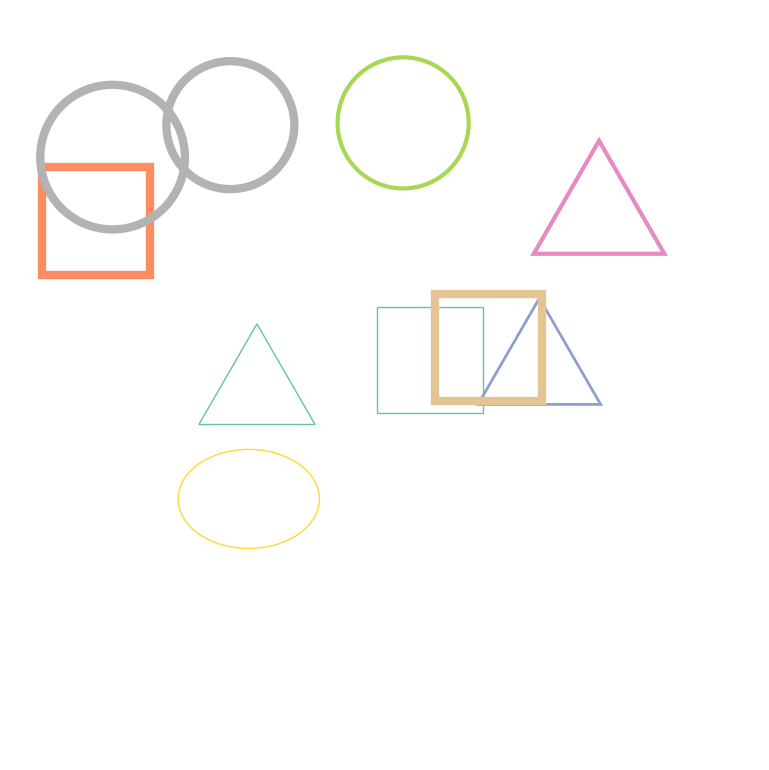[{"shape": "triangle", "thickness": 0.5, "radius": 0.44, "center": [0.334, 0.492]}, {"shape": "square", "thickness": 0.5, "radius": 0.34, "center": [0.558, 0.533]}, {"shape": "square", "thickness": 3, "radius": 0.35, "center": [0.124, 0.713]}, {"shape": "triangle", "thickness": 1, "radius": 0.46, "center": [0.7, 0.521]}, {"shape": "triangle", "thickness": 1.5, "radius": 0.49, "center": [0.778, 0.719]}, {"shape": "circle", "thickness": 1.5, "radius": 0.43, "center": [0.524, 0.84]}, {"shape": "oval", "thickness": 0.5, "radius": 0.46, "center": [0.323, 0.352]}, {"shape": "square", "thickness": 3, "radius": 0.35, "center": [0.634, 0.549]}, {"shape": "circle", "thickness": 3, "radius": 0.47, "center": [0.146, 0.796]}, {"shape": "circle", "thickness": 3, "radius": 0.42, "center": [0.299, 0.837]}]